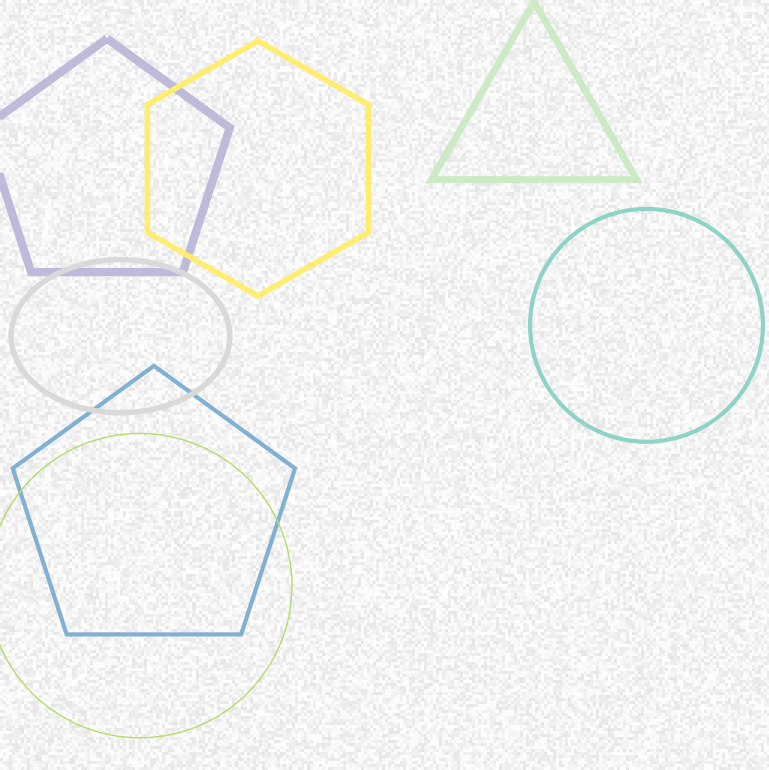[{"shape": "circle", "thickness": 1.5, "radius": 0.76, "center": [0.84, 0.577]}, {"shape": "pentagon", "thickness": 3, "radius": 0.84, "center": [0.139, 0.782]}, {"shape": "pentagon", "thickness": 1.5, "radius": 0.96, "center": [0.2, 0.332]}, {"shape": "circle", "thickness": 0.5, "radius": 0.99, "center": [0.182, 0.239]}, {"shape": "oval", "thickness": 2, "radius": 0.71, "center": [0.156, 0.563]}, {"shape": "triangle", "thickness": 2.5, "radius": 0.77, "center": [0.694, 0.844]}, {"shape": "hexagon", "thickness": 2, "radius": 0.83, "center": [0.335, 0.781]}]